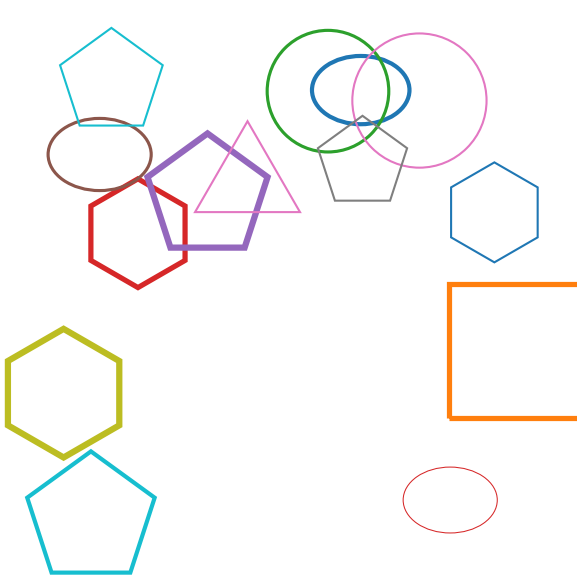[{"shape": "oval", "thickness": 2, "radius": 0.42, "center": [0.625, 0.843]}, {"shape": "hexagon", "thickness": 1, "radius": 0.43, "center": [0.856, 0.631]}, {"shape": "square", "thickness": 2.5, "radius": 0.58, "center": [0.894, 0.391]}, {"shape": "circle", "thickness": 1.5, "radius": 0.53, "center": [0.568, 0.841]}, {"shape": "hexagon", "thickness": 2.5, "radius": 0.47, "center": [0.239, 0.595]}, {"shape": "oval", "thickness": 0.5, "radius": 0.41, "center": [0.78, 0.133]}, {"shape": "pentagon", "thickness": 3, "radius": 0.55, "center": [0.359, 0.659]}, {"shape": "oval", "thickness": 1.5, "radius": 0.45, "center": [0.173, 0.732]}, {"shape": "triangle", "thickness": 1, "radius": 0.52, "center": [0.429, 0.684]}, {"shape": "circle", "thickness": 1, "radius": 0.58, "center": [0.726, 0.825]}, {"shape": "pentagon", "thickness": 1, "radius": 0.41, "center": [0.628, 0.717]}, {"shape": "hexagon", "thickness": 3, "radius": 0.56, "center": [0.11, 0.318]}, {"shape": "pentagon", "thickness": 1, "radius": 0.47, "center": [0.193, 0.857]}, {"shape": "pentagon", "thickness": 2, "radius": 0.58, "center": [0.157, 0.101]}]